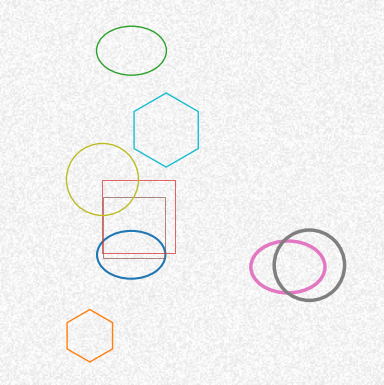[{"shape": "oval", "thickness": 1.5, "radius": 0.44, "center": [0.341, 0.338]}, {"shape": "hexagon", "thickness": 1, "radius": 0.34, "center": [0.233, 0.128]}, {"shape": "oval", "thickness": 1, "radius": 0.45, "center": [0.341, 0.868]}, {"shape": "square", "thickness": 0.5, "radius": 0.47, "center": [0.36, 0.437]}, {"shape": "square", "thickness": 0.5, "radius": 0.4, "center": [0.348, 0.41]}, {"shape": "oval", "thickness": 2.5, "radius": 0.48, "center": [0.748, 0.307]}, {"shape": "circle", "thickness": 2.5, "radius": 0.46, "center": [0.804, 0.311]}, {"shape": "circle", "thickness": 1, "radius": 0.47, "center": [0.266, 0.534]}, {"shape": "hexagon", "thickness": 1, "radius": 0.48, "center": [0.432, 0.662]}]